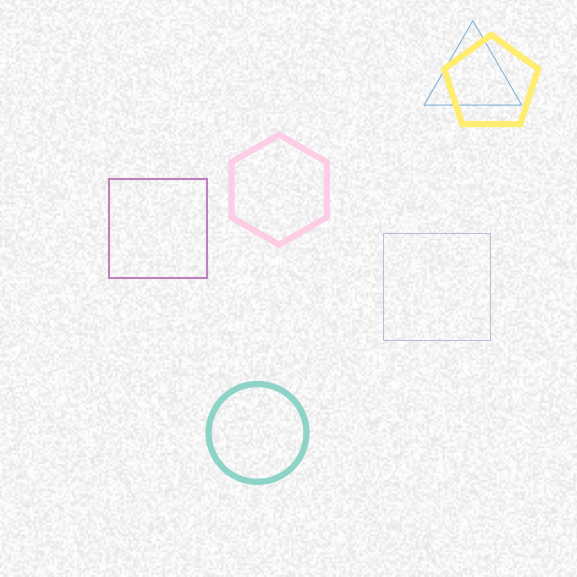[{"shape": "circle", "thickness": 3, "radius": 0.42, "center": [0.446, 0.249]}, {"shape": "square", "thickness": 0.5, "radius": 0.46, "center": [0.756, 0.502]}, {"shape": "triangle", "thickness": 0.5, "radius": 0.49, "center": [0.819, 0.866]}, {"shape": "hexagon", "thickness": 3, "radius": 0.48, "center": [0.483, 0.671]}, {"shape": "square", "thickness": 1, "radius": 0.43, "center": [0.274, 0.603]}, {"shape": "pentagon", "thickness": 3, "radius": 0.43, "center": [0.851, 0.853]}]